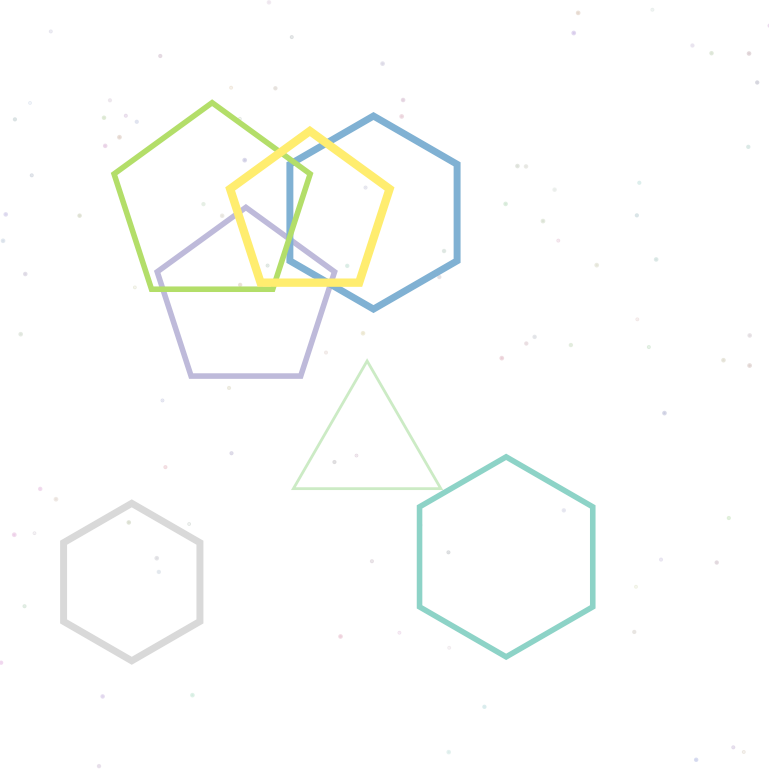[{"shape": "hexagon", "thickness": 2, "radius": 0.65, "center": [0.657, 0.277]}, {"shape": "pentagon", "thickness": 2, "radius": 0.61, "center": [0.319, 0.61]}, {"shape": "hexagon", "thickness": 2.5, "radius": 0.63, "center": [0.485, 0.724]}, {"shape": "pentagon", "thickness": 2, "radius": 0.67, "center": [0.275, 0.733]}, {"shape": "hexagon", "thickness": 2.5, "radius": 0.51, "center": [0.171, 0.244]}, {"shape": "triangle", "thickness": 1, "radius": 0.55, "center": [0.477, 0.421]}, {"shape": "pentagon", "thickness": 3, "radius": 0.54, "center": [0.402, 0.721]}]